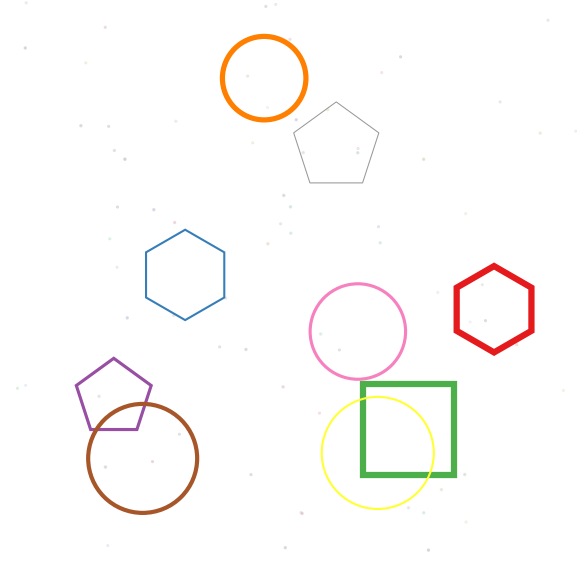[{"shape": "hexagon", "thickness": 3, "radius": 0.37, "center": [0.856, 0.464]}, {"shape": "hexagon", "thickness": 1, "radius": 0.39, "center": [0.321, 0.523]}, {"shape": "square", "thickness": 3, "radius": 0.39, "center": [0.708, 0.255]}, {"shape": "pentagon", "thickness": 1.5, "radius": 0.34, "center": [0.197, 0.31]}, {"shape": "circle", "thickness": 2.5, "radius": 0.36, "center": [0.457, 0.864]}, {"shape": "circle", "thickness": 1, "radius": 0.49, "center": [0.654, 0.215]}, {"shape": "circle", "thickness": 2, "radius": 0.47, "center": [0.247, 0.205]}, {"shape": "circle", "thickness": 1.5, "radius": 0.41, "center": [0.62, 0.425]}, {"shape": "pentagon", "thickness": 0.5, "radius": 0.39, "center": [0.582, 0.745]}]